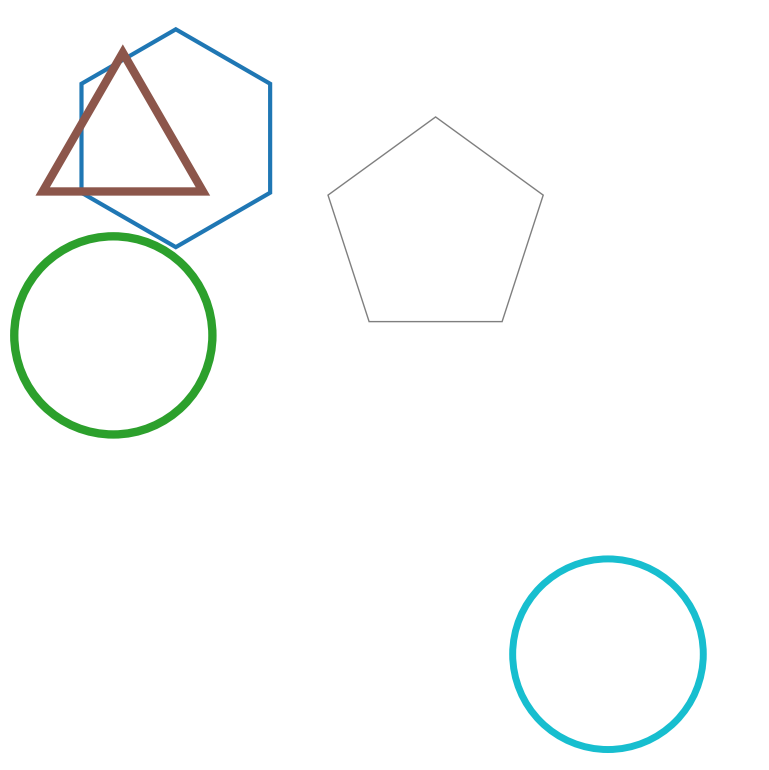[{"shape": "hexagon", "thickness": 1.5, "radius": 0.71, "center": [0.228, 0.82]}, {"shape": "circle", "thickness": 3, "radius": 0.64, "center": [0.147, 0.564]}, {"shape": "triangle", "thickness": 3, "radius": 0.6, "center": [0.16, 0.811]}, {"shape": "pentagon", "thickness": 0.5, "radius": 0.73, "center": [0.566, 0.701]}, {"shape": "circle", "thickness": 2.5, "radius": 0.62, "center": [0.79, 0.15]}]